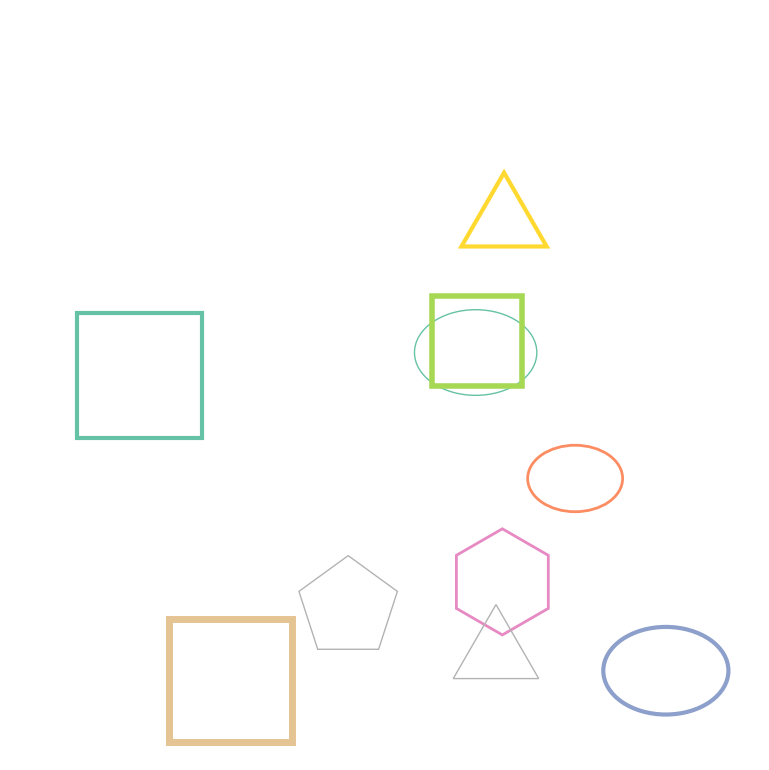[{"shape": "square", "thickness": 1.5, "radius": 0.41, "center": [0.181, 0.513]}, {"shape": "oval", "thickness": 0.5, "radius": 0.4, "center": [0.618, 0.542]}, {"shape": "oval", "thickness": 1, "radius": 0.31, "center": [0.747, 0.379]}, {"shape": "oval", "thickness": 1.5, "radius": 0.41, "center": [0.865, 0.129]}, {"shape": "hexagon", "thickness": 1, "radius": 0.34, "center": [0.652, 0.244]}, {"shape": "square", "thickness": 2, "radius": 0.29, "center": [0.619, 0.557]}, {"shape": "triangle", "thickness": 1.5, "radius": 0.32, "center": [0.655, 0.712]}, {"shape": "square", "thickness": 2.5, "radius": 0.4, "center": [0.3, 0.116]}, {"shape": "triangle", "thickness": 0.5, "radius": 0.32, "center": [0.644, 0.151]}, {"shape": "pentagon", "thickness": 0.5, "radius": 0.34, "center": [0.452, 0.211]}]